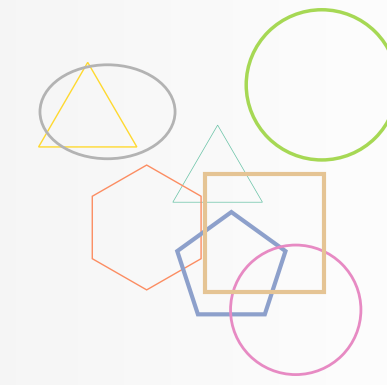[{"shape": "triangle", "thickness": 0.5, "radius": 0.67, "center": [0.562, 0.542]}, {"shape": "hexagon", "thickness": 1, "radius": 0.81, "center": [0.379, 0.409]}, {"shape": "pentagon", "thickness": 3, "radius": 0.73, "center": [0.597, 0.302]}, {"shape": "circle", "thickness": 2, "radius": 0.84, "center": [0.763, 0.195]}, {"shape": "circle", "thickness": 2.5, "radius": 0.98, "center": [0.83, 0.78]}, {"shape": "triangle", "thickness": 1, "radius": 0.73, "center": [0.226, 0.692]}, {"shape": "square", "thickness": 3, "radius": 0.77, "center": [0.683, 0.394]}, {"shape": "oval", "thickness": 2, "radius": 0.87, "center": [0.277, 0.71]}]